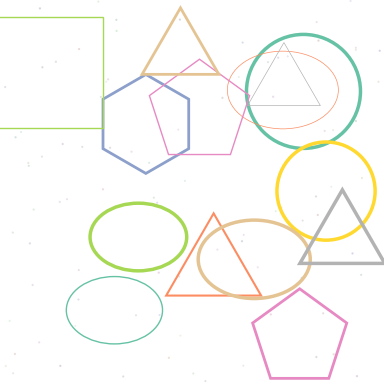[{"shape": "circle", "thickness": 2.5, "radius": 0.74, "center": [0.788, 0.763]}, {"shape": "oval", "thickness": 1, "radius": 0.62, "center": [0.297, 0.194]}, {"shape": "triangle", "thickness": 1.5, "radius": 0.71, "center": [0.555, 0.303]}, {"shape": "oval", "thickness": 0.5, "radius": 0.72, "center": [0.735, 0.766]}, {"shape": "hexagon", "thickness": 2, "radius": 0.64, "center": [0.379, 0.678]}, {"shape": "pentagon", "thickness": 2, "radius": 0.64, "center": [0.778, 0.121]}, {"shape": "pentagon", "thickness": 1, "radius": 0.68, "center": [0.518, 0.709]}, {"shape": "square", "thickness": 1, "radius": 0.72, "center": [0.122, 0.811]}, {"shape": "oval", "thickness": 2.5, "radius": 0.63, "center": [0.359, 0.384]}, {"shape": "circle", "thickness": 2.5, "radius": 0.64, "center": [0.847, 0.504]}, {"shape": "triangle", "thickness": 2, "radius": 0.58, "center": [0.469, 0.864]}, {"shape": "oval", "thickness": 2.5, "radius": 0.73, "center": [0.66, 0.326]}, {"shape": "triangle", "thickness": 2.5, "radius": 0.64, "center": [0.889, 0.38]}, {"shape": "triangle", "thickness": 0.5, "radius": 0.55, "center": [0.738, 0.78]}]